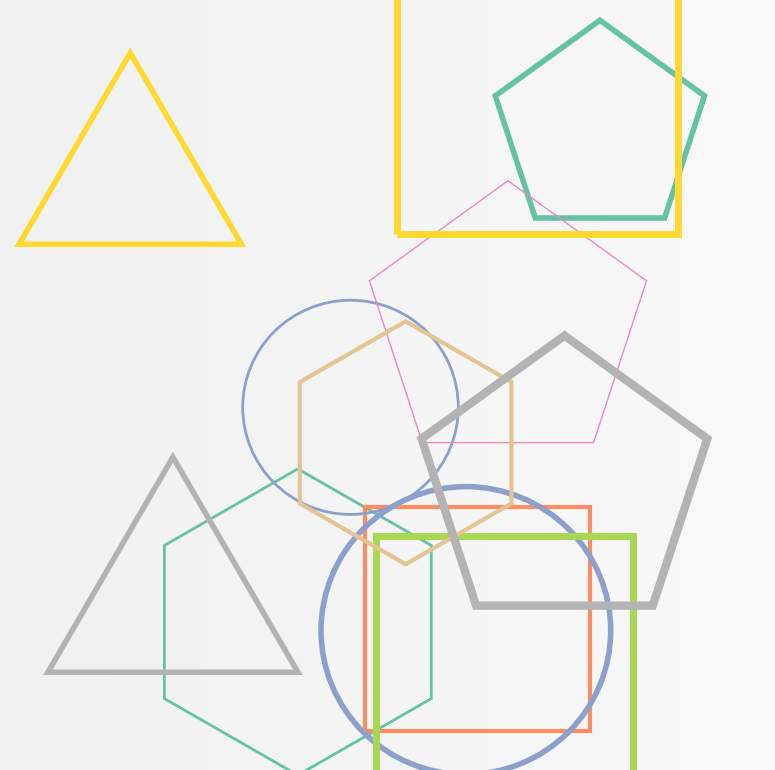[{"shape": "pentagon", "thickness": 2, "radius": 0.71, "center": [0.774, 0.832]}, {"shape": "hexagon", "thickness": 1, "radius": 0.99, "center": [0.384, 0.192]}, {"shape": "square", "thickness": 1.5, "radius": 0.73, "center": [0.616, 0.196]}, {"shape": "circle", "thickness": 1, "radius": 0.7, "center": [0.452, 0.471]}, {"shape": "circle", "thickness": 2, "radius": 0.93, "center": [0.601, 0.181]}, {"shape": "pentagon", "thickness": 0.5, "radius": 0.94, "center": [0.655, 0.577]}, {"shape": "square", "thickness": 2.5, "radius": 0.83, "center": [0.651, 0.138]}, {"shape": "triangle", "thickness": 2, "radius": 0.83, "center": [0.168, 0.766]}, {"shape": "square", "thickness": 2.5, "radius": 0.91, "center": [0.694, 0.878]}, {"shape": "hexagon", "thickness": 1.5, "radius": 0.79, "center": [0.523, 0.425]}, {"shape": "pentagon", "thickness": 3, "radius": 0.97, "center": [0.728, 0.37]}, {"shape": "triangle", "thickness": 2, "radius": 0.93, "center": [0.223, 0.22]}]